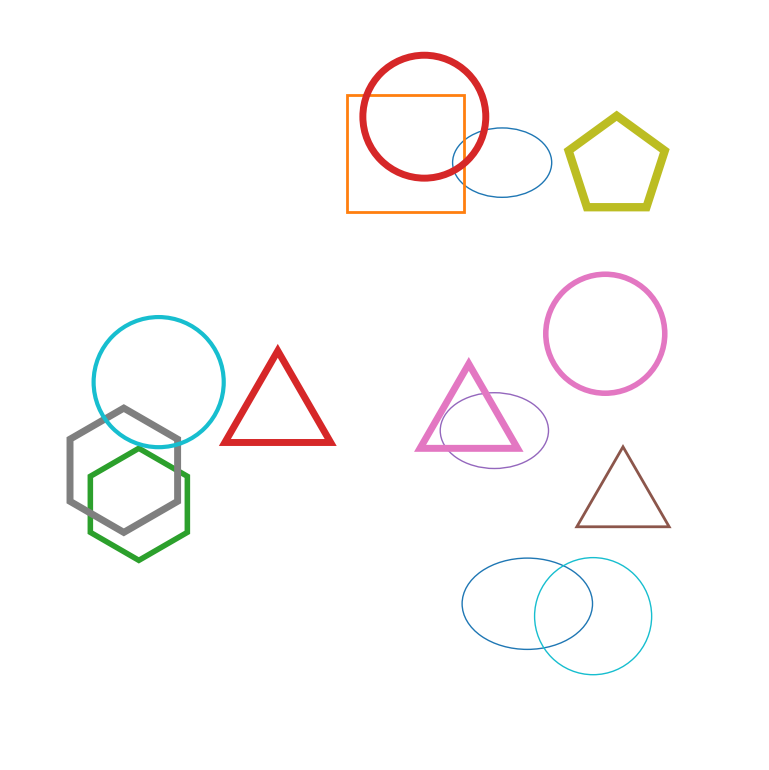[{"shape": "oval", "thickness": 0.5, "radius": 0.42, "center": [0.685, 0.216]}, {"shape": "oval", "thickness": 0.5, "radius": 0.32, "center": [0.652, 0.789]}, {"shape": "square", "thickness": 1, "radius": 0.38, "center": [0.527, 0.801]}, {"shape": "hexagon", "thickness": 2, "radius": 0.36, "center": [0.18, 0.345]}, {"shape": "circle", "thickness": 2.5, "radius": 0.4, "center": [0.551, 0.848]}, {"shape": "triangle", "thickness": 2.5, "radius": 0.4, "center": [0.361, 0.465]}, {"shape": "oval", "thickness": 0.5, "radius": 0.35, "center": [0.642, 0.441]}, {"shape": "triangle", "thickness": 1, "radius": 0.35, "center": [0.809, 0.35]}, {"shape": "triangle", "thickness": 2.5, "radius": 0.37, "center": [0.609, 0.454]}, {"shape": "circle", "thickness": 2, "radius": 0.39, "center": [0.786, 0.567]}, {"shape": "hexagon", "thickness": 2.5, "radius": 0.4, "center": [0.161, 0.389]}, {"shape": "pentagon", "thickness": 3, "radius": 0.33, "center": [0.801, 0.784]}, {"shape": "circle", "thickness": 0.5, "radius": 0.38, "center": [0.77, 0.2]}, {"shape": "circle", "thickness": 1.5, "radius": 0.42, "center": [0.206, 0.504]}]